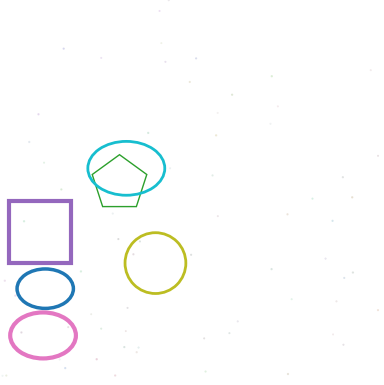[{"shape": "oval", "thickness": 2.5, "radius": 0.37, "center": [0.117, 0.25]}, {"shape": "pentagon", "thickness": 1, "radius": 0.37, "center": [0.31, 0.524]}, {"shape": "square", "thickness": 3, "radius": 0.4, "center": [0.104, 0.398]}, {"shape": "oval", "thickness": 3, "radius": 0.43, "center": [0.112, 0.129]}, {"shape": "circle", "thickness": 2, "radius": 0.39, "center": [0.404, 0.317]}, {"shape": "oval", "thickness": 2, "radius": 0.5, "center": [0.328, 0.563]}]